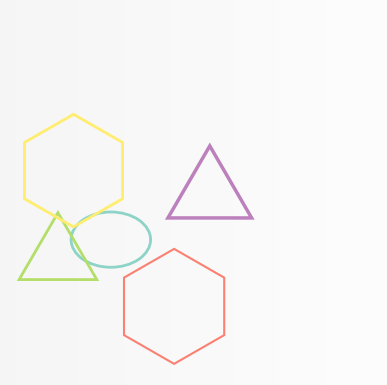[{"shape": "oval", "thickness": 2, "radius": 0.51, "center": [0.286, 0.378]}, {"shape": "hexagon", "thickness": 1.5, "radius": 0.75, "center": [0.449, 0.204]}, {"shape": "triangle", "thickness": 2, "radius": 0.58, "center": [0.15, 0.332]}, {"shape": "triangle", "thickness": 2.5, "radius": 0.62, "center": [0.541, 0.496]}, {"shape": "hexagon", "thickness": 2, "radius": 0.73, "center": [0.19, 0.557]}]